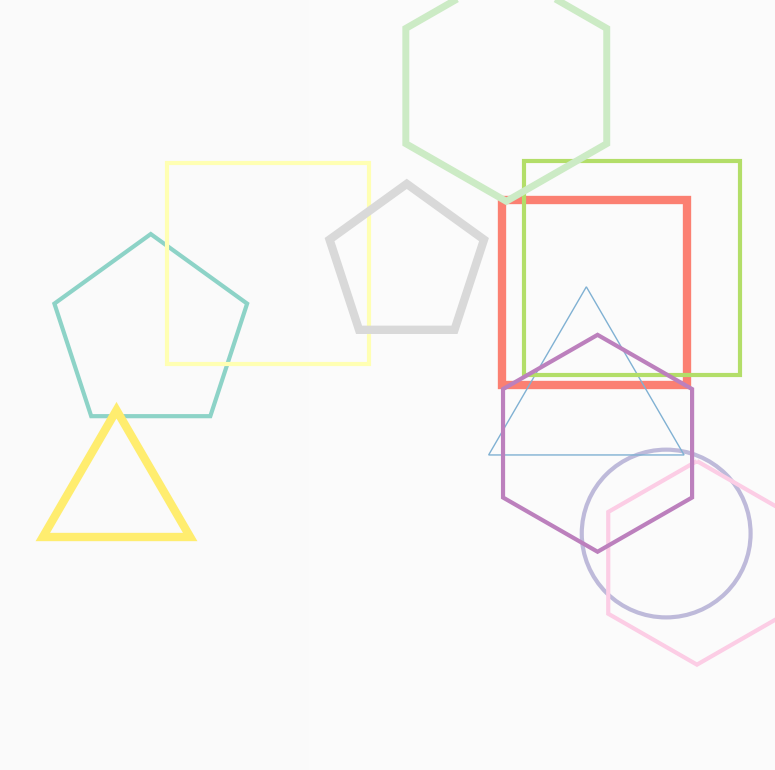[{"shape": "pentagon", "thickness": 1.5, "radius": 0.65, "center": [0.195, 0.565]}, {"shape": "square", "thickness": 1.5, "radius": 0.65, "center": [0.346, 0.658]}, {"shape": "circle", "thickness": 1.5, "radius": 0.54, "center": [0.86, 0.307]}, {"shape": "square", "thickness": 3, "radius": 0.6, "center": [0.767, 0.62]}, {"shape": "triangle", "thickness": 0.5, "radius": 0.73, "center": [0.757, 0.482]}, {"shape": "square", "thickness": 1.5, "radius": 0.69, "center": [0.815, 0.652]}, {"shape": "hexagon", "thickness": 1.5, "radius": 0.66, "center": [0.899, 0.269]}, {"shape": "pentagon", "thickness": 3, "radius": 0.52, "center": [0.525, 0.656]}, {"shape": "hexagon", "thickness": 1.5, "radius": 0.7, "center": [0.771, 0.424]}, {"shape": "hexagon", "thickness": 2.5, "radius": 0.75, "center": [0.653, 0.888]}, {"shape": "triangle", "thickness": 3, "radius": 0.55, "center": [0.15, 0.357]}]